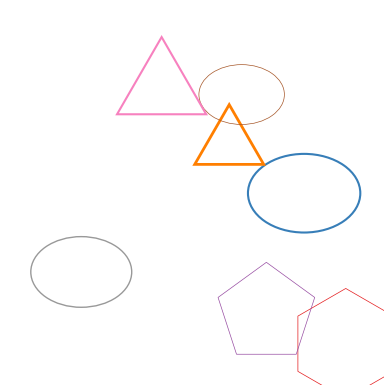[{"shape": "hexagon", "thickness": 0.5, "radius": 0.72, "center": [0.898, 0.107]}, {"shape": "oval", "thickness": 1.5, "radius": 0.73, "center": [0.79, 0.498]}, {"shape": "pentagon", "thickness": 0.5, "radius": 0.66, "center": [0.692, 0.187]}, {"shape": "triangle", "thickness": 2, "radius": 0.52, "center": [0.595, 0.625]}, {"shape": "oval", "thickness": 0.5, "radius": 0.56, "center": [0.628, 0.754]}, {"shape": "triangle", "thickness": 1.5, "radius": 0.67, "center": [0.42, 0.77]}, {"shape": "oval", "thickness": 1, "radius": 0.66, "center": [0.211, 0.294]}]